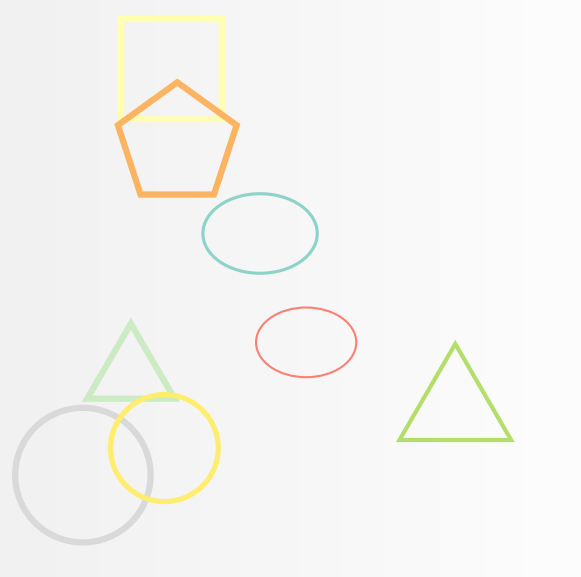[{"shape": "oval", "thickness": 1.5, "radius": 0.49, "center": [0.447, 0.595]}, {"shape": "square", "thickness": 3, "radius": 0.44, "center": [0.295, 0.88]}, {"shape": "oval", "thickness": 1, "radius": 0.43, "center": [0.527, 0.406]}, {"shape": "pentagon", "thickness": 3, "radius": 0.54, "center": [0.305, 0.749]}, {"shape": "triangle", "thickness": 2, "radius": 0.55, "center": [0.783, 0.293]}, {"shape": "circle", "thickness": 3, "radius": 0.58, "center": [0.143, 0.176]}, {"shape": "triangle", "thickness": 3, "radius": 0.43, "center": [0.225, 0.352]}, {"shape": "circle", "thickness": 2.5, "radius": 0.46, "center": [0.283, 0.223]}]